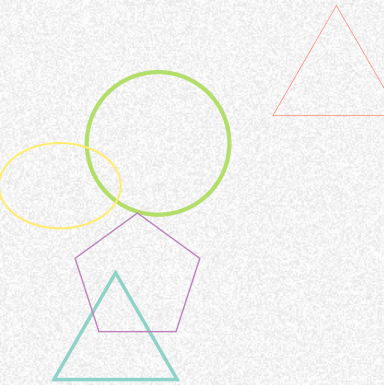[{"shape": "triangle", "thickness": 2.5, "radius": 0.92, "center": [0.3, 0.107]}, {"shape": "triangle", "thickness": 0.5, "radius": 0.95, "center": [0.874, 0.795]}, {"shape": "circle", "thickness": 3, "radius": 0.93, "center": [0.411, 0.628]}, {"shape": "pentagon", "thickness": 1, "radius": 0.85, "center": [0.357, 0.276]}, {"shape": "oval", "thickness": 1.5, "radius": 0.79, "center": [0.156, 0.518]}]